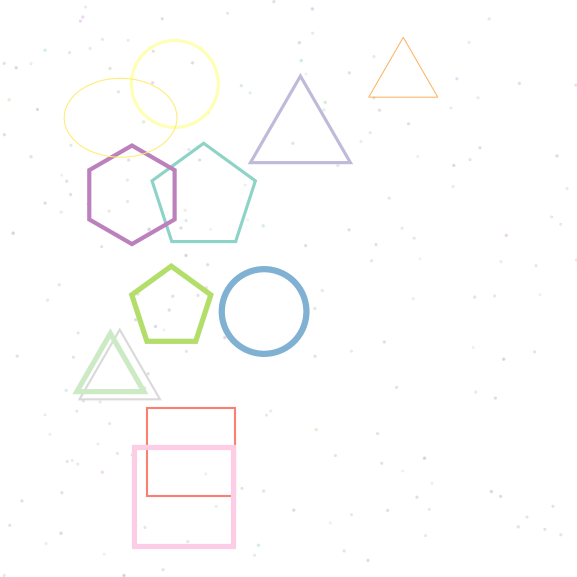[{"shape": "pentagon", "thickness": 1.5, "radius": 0.47, "center": [0.353, 0.657]}, {"shape": "circle", "thickness": 1.5, "radius": 0.38, "center": [0.303, 0.854]}, {"shape": "triangle", "thickness": 1.5, "radius": 0.5, "center": [0.52, 0.767]}, {"shape": "square", "thickness": 1, "radius": 0.38, "center": [0.331, 0.216]}, {"shape": "circle", "thickness": 3, "radius": 0.37, "center": [0.457, 0.46]}, {"shape": "triangle", "thickness": 0.5, "radius": 0.35, "center": [0.698, 0.865]}, {"shape": "pentagon", "thickness": 2.5, "radius": 0.36, "center": [0.297, 0.466]}, {"shape": "square", "thickness": 2.5, "radius": 0.43, "center": [0.318, 0.14]}, {"shape": "triangle", "thickness": 1, "radius": 0.4, "center": [0.207, 0.348]}, {"shape": "hexagon", "thickness": 2, "radius": 0.43, "center": [0.228, 0.662]}, {"shape": "triangle", "thickness": 2.5, "radius": 0.34, "center": [0.191, 0.355]}, {"shape": "oval", "thickness": 0.5, "radius": 0.49, "center": [0.209, 0.795]}]